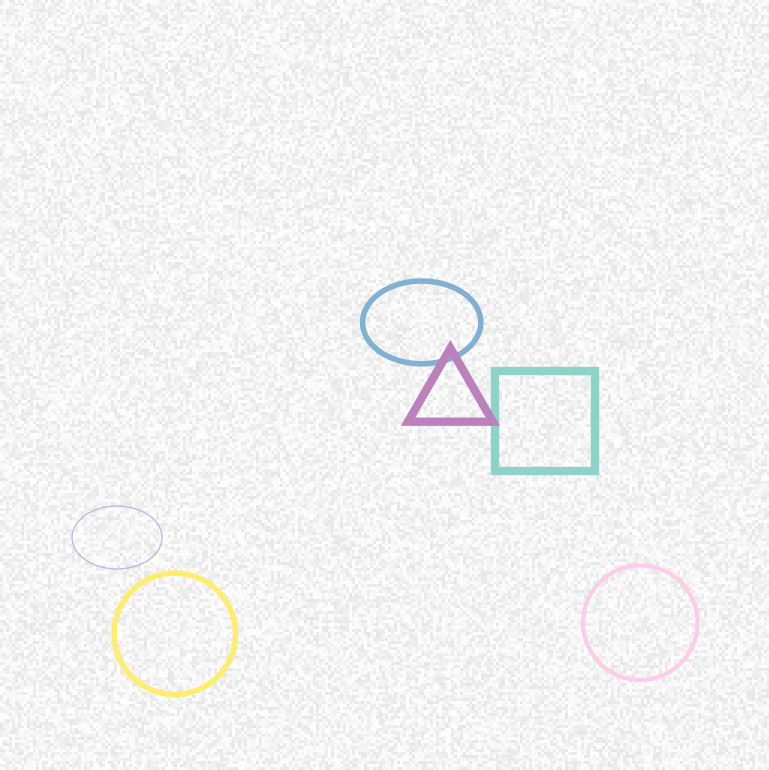[{"shape": "square", "thickness": 3, "radius": 0.32, "center": [0.707, 0.453]}, {"shape": "oval", "thickness": 0.5, "radius": 0.29, "center": [0.152, 0.302]}, {"shape": "oval", "thickness": 2, "radius": 0.38, "center": [0.548, 0.581]}, {"shape": "circle", "thickness": 1.5, "radius": 0.37, "center": [0.832, 0.191]}, {"shape": "triangle", "thickness": 3, "radius": 0.32, "center": [0.585, 0.484]}, {"shape": "circle", "thickness": 2, "radius": 0.39, "center": [0.227, 0.177]}]